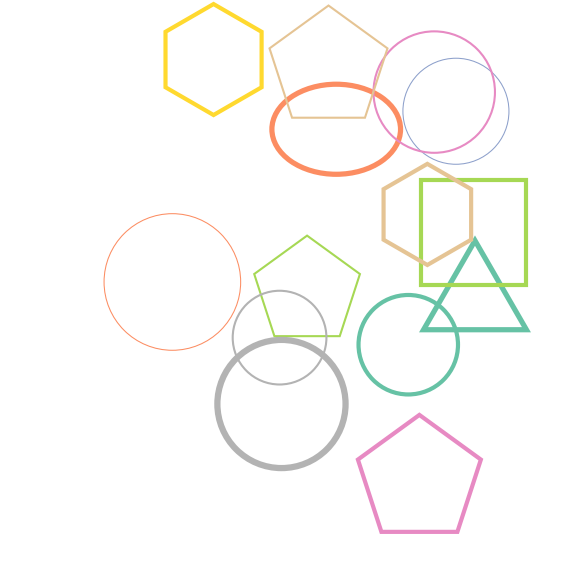[{"shape": "circle", "thickness": 2, "radius": 0.43, "center": [0.707, 0.402]}, {"shape": "triangle", "thickness": 2.5, "radius": 0.51, "center": [0.822, 0.48]}, {"shape": "oval", "thickness": 2.5, "radius": 0.56, "center": [0.582, 0.775]}, {"shape": "circle", "thickness": 0.5, "radius": 0.59, "center": [0.298, 0.511]}, {"shape": "circle", "thickness": 0.5, "radius": 0.46, "center": [0.789, 0.806]}, {"shape": "pentagon", "thickness": 2, "radius": 0.56, "center": [0.726, 0.169]}, {"shape": "circle", "thickness": 1, "radius": 0.53, "center": [0.752, 0.84]}, {"shape": "pentagon", "thickness": 1, "radius": 0.48, "center": [0.532, 0.495]}, {"shape": "square", "thickness": 2, "radius": 0.46, "center": [0.82, 0.596]}, {"shape": "hexagon", "thickness": 2, "radius": 0.48, "center": [0.37, 0.896]}, {"shape": "pentagon", "thickness": 1, "radius": 0.54, "center": [0.569, 0.882]}, {"shape": "hexagon", "thickness": 2, "radius": 0.44, "center": [0.74, 0.628]}, {"shape": "circle", "thickness": 3, "radius": 0.55, "center": [0.487, 0.3]}, {"shape": "circle", "thickness": 1, "radius": 0.41, "center": [0.484, 0.415]}]